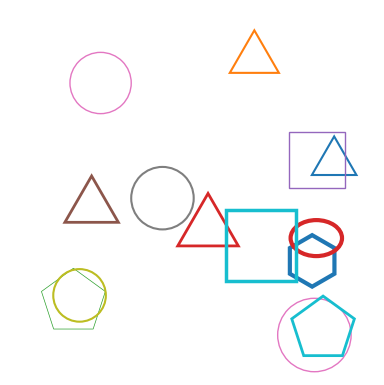[{"shape": "triangle", "thickness": 1.5, "radius": 0.33, "center": [0.868, 0.579]}, {"shape": "hexagon", "thickness": 3, "radius": 0.33, "center": [0.811, 0.322]}, {"shape": "triangle", "thickness": 1.5, "radius": 0.37, "center": [0.661, 0.848]}, {"shape": "pentagon", "thickness": 0.5, "radius": 0.44, "center": [0.191, 0.216]}, {"shape": "triangle", "thickness": 2, "radius": 0.45, "center": [0.54, 0.407]}, {"shape": "oval", "thickness": 3, "radius": 0.33, "center": [0.822, 0.382]}, {"shape": "square", "thickness": 1, "radius": 0.36, "center": [0.823, 0.586]}, {"shape": "triangle", "thickness": 2, "radius": 0.4, "center": [0.238, 0.463]}, {"shape": "circle", "thickness": 1, "radius": 0.48, "center": [0.817, 0.13]}, {"shape": "circle", "thickness": 1, "radius": 0.4, "center": [0.261, 0.784]}, {"shape": "circle", "thickness": 1.5, "radius": 0.41, "center": [0.422, 0.485]}, {"shape": "circle", "thickness": 1.5, "radius": 0.34, "center": [0.207, 0.233]}, {"shape": "pentagon", "thickness": 2, "radius": 0.43, "center": [0.839, 0.145]}, {"shape": "square", "thickness": 2.5, "radius": 0.46, "center": [0.679, 0.362]}]